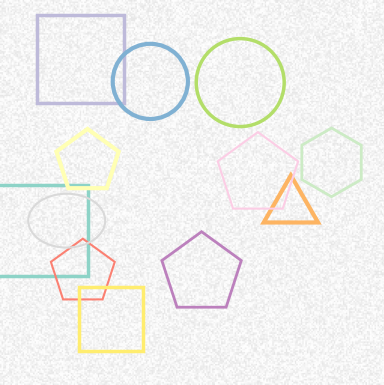[{"shape": "square", "thickness": 2.5, "radius": 0.59, "center": [0.109, 0.402]}, {"shape": "pentagon", "thickness": 3, "radius": 0.43, "center": [0.227, 0.58]}, {"shape": "square", "thickness": 2.5, "radius": 0.57, "center": [0.209, 0.846]}, {"shape": "pentagon", "thickness": 1.5, "radius": 0.44, "center": [0.215, 0.293]}, {"shape": "circle", "thickness": 3, "radius": 0.49, "center": [0.39, 0.789]}, {"shape": "triangle", "thickness": 3, "radius": 0.41, "center": [0.756, 0.463]}, {"shape": "circle", "thickness": 2.5, "radius": 0.57, "center": [0.624, 0.786]}, {"shape": "pentagon", "thickness": 1.5, "radius": 0.55, "center": [0.67, 0.547]}, {"shape": "oval", "thickness": 1.5, "radius": 0.5, "center": [0.173, 0.427]}, {"shape": "pentagon", "thickness": 2, "radius": 0.54, "center": [0.524, 0.29]}, {"shape": "hexagon", "thickness": 2, "radius": 0.45, "center": [0.861, 0.578]}, {"shape": "square", "thickness": 2.5, "radius": 0.42, "center": [0.288, 0.171]}]